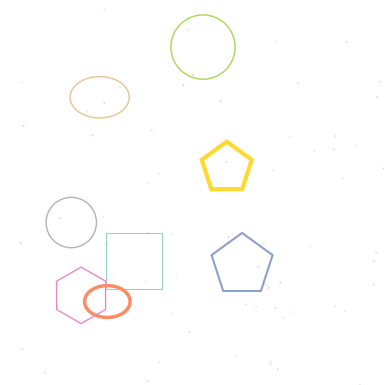[{"shape": "square", "thickness": 0.5, "radius": 0.36, "center": [0.348, 0.321]}, {"shape": "oval", "thickness": 2.5, "radius": 0.3, "center": [0.279, 0.217]}, {"shape": "pentagon", "thickness": 1.5, "radius": 0.42, "center": [0.629, 0.312]}, {"shape": "hexagon", "thickness": 1, "radius": 0.37, "center": [0.211, 0.233]}, {"shape": "circle", "thickness": 1, "radius": 0.42, "center": [0.527, 0.878]}, {"shape": "pentagon", "thickness": 3, "radius": 0.34, "center": [0.589, 0.564]}, {"shape": "oval", "thickness": 1, "radius": 0.38, "center": [0.259, 0.747]}, {"shape": "circle", "thickness": 1, "radius": 0.33, "center": [0.185, 0.422]}]